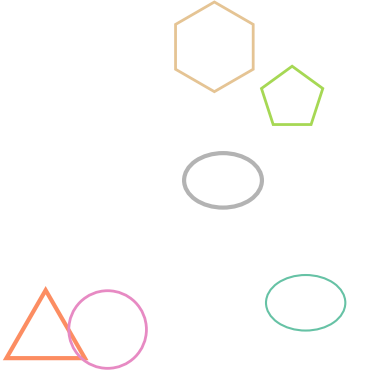[{"shape": "oval", "thickness": 1.5, "radius": 0.52, "center": [0.794, 0.214]}, {"shape": "triangle", "thickness": 3, "radius": 0.59, "center": [0.119, 0.129]}, {"shape": "circle", "thickness": 2, "radius": 0.5, "center": [0.28, 0.144]}, {"shape": "pentagon", "thickness": 2, "radius": 0.42, "center": [0.759, 0.744]}, {"shape": "hexagon", "thickness": 2, "radius": 0.58, "center": [0.557, 0.878]}, {"shape": "oval", "thickness": 3, "radius": 0.51, "center": [0.579, 0.532]}]